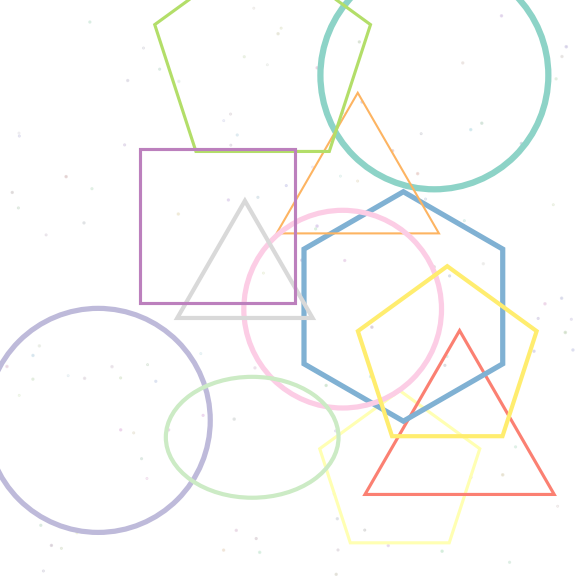[{"shape": "circle", "thickness": 3, "radius": 0.99, "center": [0.752, 0.869]}, {"shape": "pentagon", "thickness": 1.5, "radius": 0.73, "center": [0.692, 0.177]}, {"shape": "circle", "thickness": 2.5, "radius": 0.97, "center": [0.17, 0.271]}, {"shape": "triangle", "thickness": 1.5, "radius": 0.95, "center": [0.796, 0.238]}, {"shape": "hexagon", "thickness": 2.5, "radius": 0.99, "center": [0.698, 0.468]}, {"shape": "triangle", "thickness": 1, "radius": 0.81, "center": [0.619, 0.676]}, {"shape": "pentagon", "thickness": 1.5, "radius": 0.98, "center": [0.455, 0.896]}, {"shape": "circle", "thickness": 2.5, "radius": 0.86, "center": [0.593, 0.464]}, {"shape": "triangle", "thickness": 2, "radius": 0.68, "center": [0.424, 0.516]}, {"shape": "square", "thickness": 1.5, "radius": 0.67, "center": [0.377, 0.608]}, {"shape": "oval", "thickness": 2, "radius": 0.75, "center": [0.437, 0.242]}, {"shape": "pentagon", "thickness": 2, "radius": 0.81, "center": [0.774, 0.375]}]